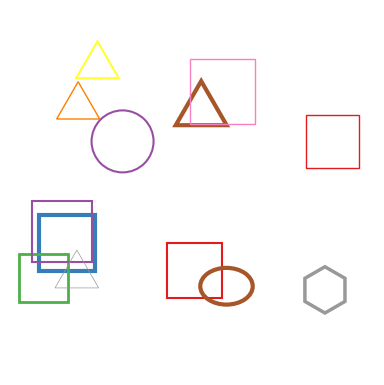[{"shape": "square", "thickness": 1, "radius": 0.34, "center": [0.864, 0.632]}, {"shape": "square", "thickness": 1.5, "radius": 0.36, "center": [0.505, 0.297]}, {"shape": "square", "thickness": 3, "radius": 0.37, "center": [0.174, 0.369]}, {"shape": "square", "thickness": 2, "radius": 0.31, "center": [0.113, 0.278]}, {"shape": "circle", "thickness": 1.5, "radius": 0.4, "center": [0.318, 0.633]}, {"shape": "square", "thickness": 1.5, "radius": 0.4, "center": [0.161, 0.398]}, {"shape": "triangle", "thickness": 1, "radius": 0.32, "center": [0.203, 0.723]}, {"shape": "triangle", "thickness": 1.5, "radius": 0.32, "center": [0.253, 0.829]}, {"shape": "triangle", "thickness": 3, "radius": 0.38, "center": [0.523, 0.713]}, {"shape": "oval", "thickness": 3, "radius": 0.34, "center": [0.588, 0.257]}, {"shape": "square", "thickness": 1, "radius": 0.42, "center": [0.578, 0.763]}, {"shape": "hexagon", "thickness": 2.5, "radius": 0.3, "center": [0.844, 0.247]}, {"shape": "triangle", "thickness": 0.5, "radius": 0.33, "center": [0.2, 0.285]}]